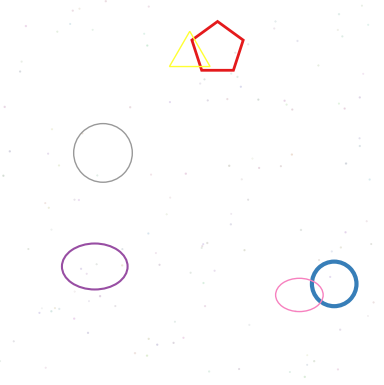[{"shape": "pentagon", "thickness": 2, "radius": 0.35, "center": [0.565, 0.874]}, {"shape": "circle", "thickness": 3, "radius": 0.29, "center": [0.868, 0.263]}, {"shape": "oval", "thickness": 1.5, "radius": 0.43, "center": [0.246, 0.308]}, {"shape": "triangle", "thickness": 1, "radius": 0.3, "center": [0.493, 0.858]}, {"shape": "oval", "thickness": 1, "radius": 0.31, "center": [0.778, 0.234]}, {"shape": "circle", "thickness": 1, "radius": 0.38, "center": [0.267, 0.603]}]